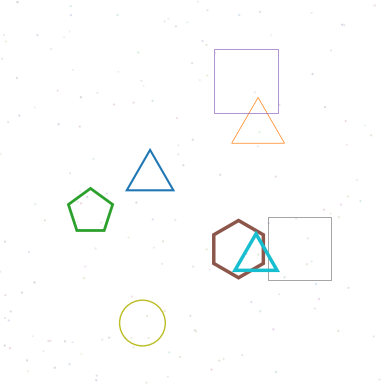[{"shape": "triangle", "thickness": 1.5, "radius": 0.35, "center": [0.39, 0.541]}, {"shape": "triangle", "thickness": 0.5, "radius": 0.4, "center": [0.67, 0.668]}, {"shape": "pentagon", "thickness": 2, "radius": 0.3, "center": [0.235, 0.45]}, {"shape": "square", "thickness": 0.5, "radius": 0.41, "center": [0.638, 0.789]}, {"shape": "hexagon", "thickness": 2.5, "radius": 0.37, "center": [0.62, 0.353]}, {"shape": "square", "thickness": 0.5, "radius": 0.41, "center": [0.779, 0.356]}, {"shape": "circle", "thickness": 1, "radius": 0.3, "center": [0.37, 0.161]}, {"shape": "triangle", "thickness": 2.5, "radius": 0.32, "center": [0.665, 0.329]}]